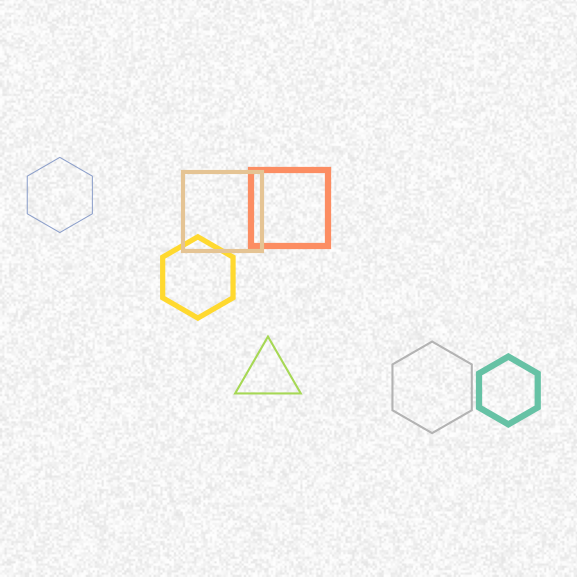[{"shape": "hexagon", "thickness": 3, "radius": 0.29, "center": [0.88, 0.323]}, {"shape": "square", "thickness": 3, "radius": 0.33, "center": [0.501, 0.639]}, {"shape": "hexagon", "thickness": 0.5, "radius": 0.33, "center": [0.104, 0.662]}, {"shape": "triangle", "thickness": 1, "radius": 0.33, "center": [0.464, 0.351]}, {"shape": "hexagon", "thickness": 2.5, "radius": 0.35, "center": [0.343, 0.519]}, {"shape": "square", "thickness": 2, "radius": 0.34, "center": [0.385, 0.632]}, {"shape": "hexagon", "thickness": 1, "radius": 0.4, "center": [0.748, 0.328]}]